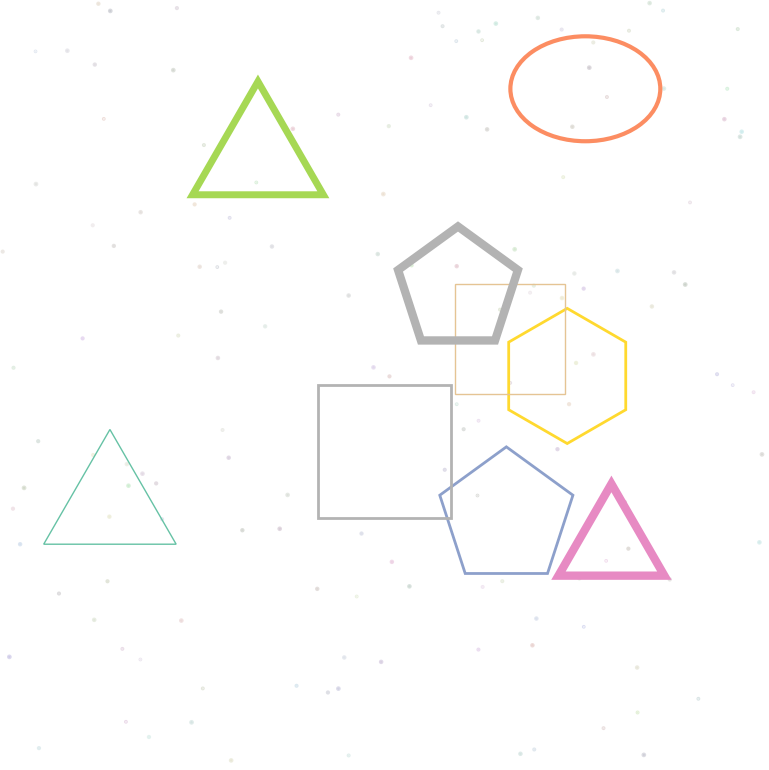[{"shape": "triangle", "thickness": 0.5, "radius": 0.5, "center": [0.143, 0.343]}, {"shape": "oval", "thickness": 1.5, "radius": 0.49, "center": [0.76, 0.885]}, {"shape": "pentagon", "thickness": 1, "radius": 0.45, "center": [0.658, 0.329]}, {"shape": "triangle", "thickness": 3, "radius": 0.4, "center": [0.794, 0.292]}, {"shape": "triangle", "thickness": 2.5, "radius": 0.49, "center": [0.335, 0.796]}, {"shape": "hexagon", "thickness": 1, "radius": 0.44, "center": [0.737, 0.512]}, {"shape": "square", "thickness": 0.5, "radius": 0.36, "center": [0.662, 0.56]}, {"shape": "square", "thickness": 1, "radius": 0.43, "center": [0.499, 0.414]}, {"shape": "pentagon", "thickness": 3, "radius": 0.41, "center": [0.595, 0.624]}]